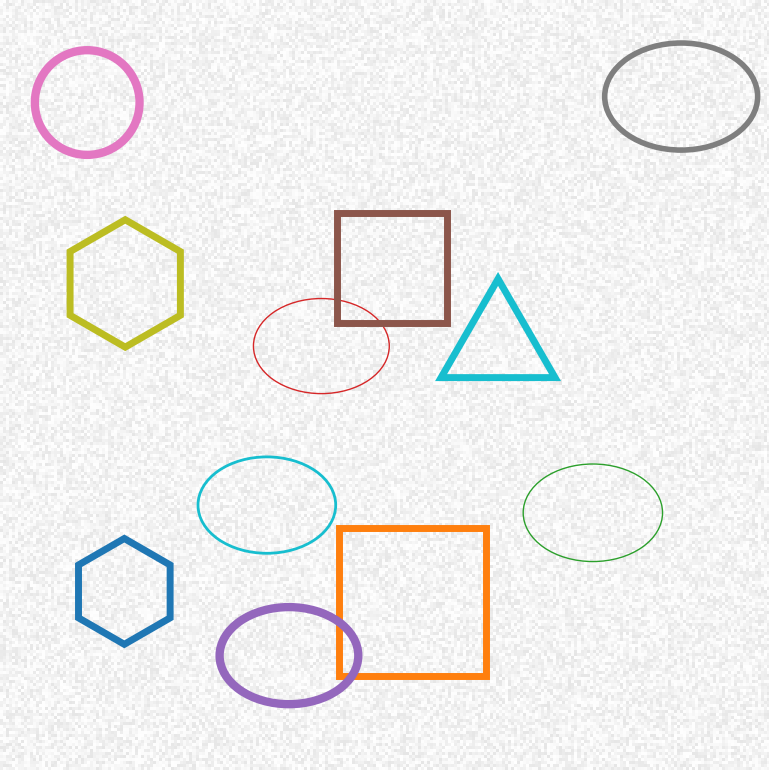[{"shape": "hexagon", "thickness": 2.5, "radius": 0.34, "center": [0.161, 0.232]}, {"shape": "square", "thickness": 2.5, "radius": 0.48, "center": [0.536, 0.218]}, {"shape": "oval", "thickness": 0.5, "radius": 0.45, "center": [0.77, 0.334]}, {"shape": "oval", "thickness": 0.5, "radius": 0.44, "center": [0.417, 0.551]}, {"shape": "oval", "thickness": 3, "radius": 0.45, "center": [0.375, 0.149]}, {"shape": "square", "thickness": 2.5, "radius": 0.36, "center": [0.51, 0.652]}, {"shape": "circle", "thickness": 3, "radius": 0.34, "center": [0.113, 0.867]}, {"shape": "oval", "thickness": 2, "radius": 0.5, "center": [0.885, 0.875]}, {"shape": "hexagon", "thickness": 2.5, "radius": 0.41, "center": [0.163, 0.632]}, {"shape": "oval", "thickness": 1, "radius": 0.45, "center": [0.347, 0.344]}, {"shape": "triangle", "thickness": 2.5, "radius": 0.43, "center": [0.647, 0.552]}]